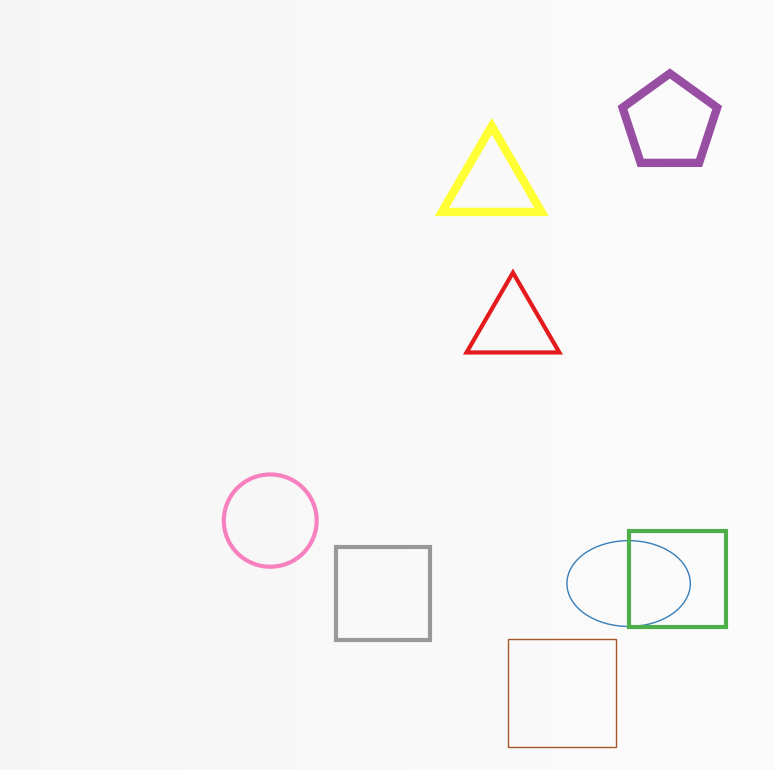[{"shape": "triangle", "thickness": 1.5, "radius": 0.35, "center": [0.662, 0.577]}, {"shape": "oval", "thickness": 0.5, "radius": 0.4, "center": [0.811, 0.242]}, {"shape": "square", "thickness": 1.5, "radius": 0.31, "center": [0.874, 0.249]}, {"shape": "pentagon", "thickness": 3, "radius": 0.32, "center": [0.864, 0.84]}, {"shape": "triangle", "thickness": 3, "radius": 0.37, "center": [0.634, 0.762]}, {"shape": "square", "thickness": 0.5, "radius": 0.35, "center": [0.725, 0.1]}, {"shape": "circle", "thickness": 1.5, "radius": 0.3, "center": [0.349, 0.324]}, {"shape": "square", "thickness": 1.5, "radius": 0.3, "center": [0.494, 0.23]}]